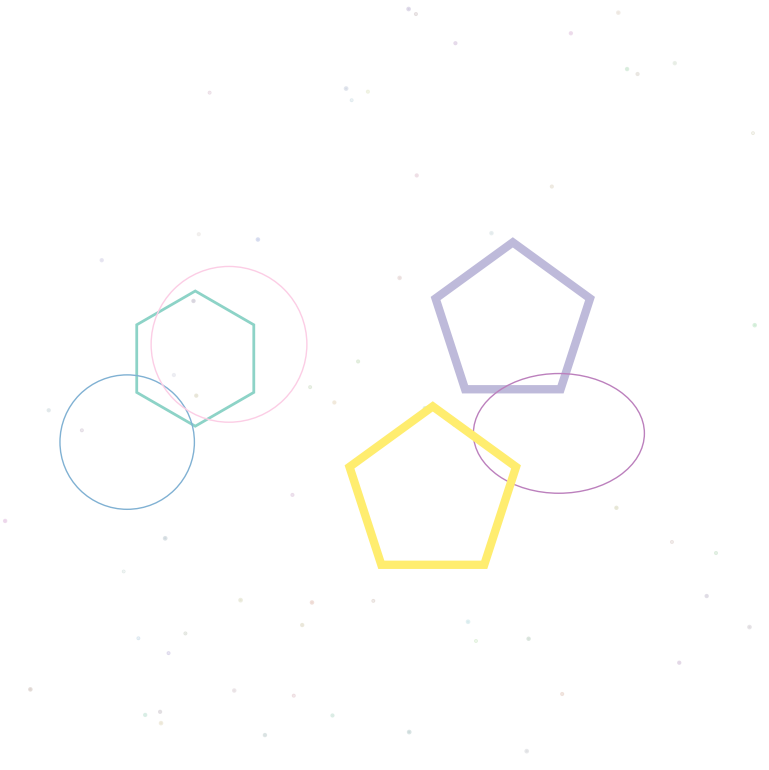[{"shape": "hexagon", "thickness": 1, "radius": 0.44, "center": [0.254, 0.534]}, {"shape": "pentagon", "thickness": 3, "radius": 0.53, "center": [0.666, 0.58]}, {"shape": "circle", "thickness": 0.5, "radius": 0.44, "center": [0.165, 0.426]}, {"shape": "circle", "thickness": 0.5, "radius": 0.51, "center": [0.297, 0.553]}, {"shape": "oval", "thickness": 0.5, "radius": 0.56, "center": [0.726, 0.437]}, {"shape": "pentagon", "thickness": 3, "radius": 0.57, "center": [0.562, 0.359]}]